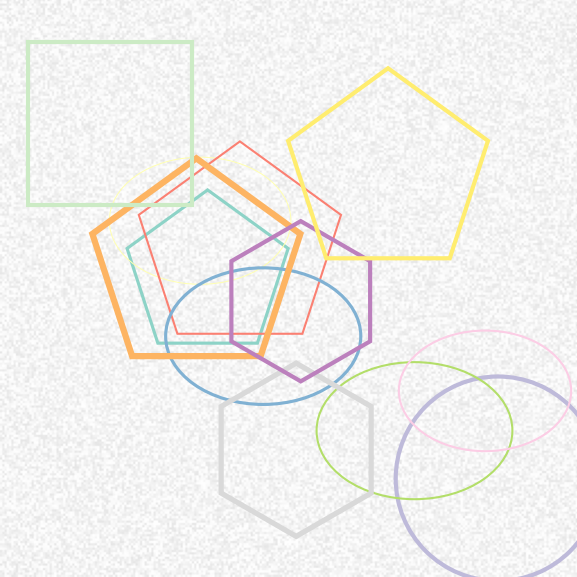[{"shape": "pentagon", "thickness": 1.5, "radius": 0.73, "center": [0.36, 0.524]}, {"shape": "oval", "thickness": 0.5, "radius": 0.79, "center": [0.346, 0.617]}, {"shape": "circle", "thickness": 2, "radius": 0.89, "center": [0.862, 0.17]}, {"shape": "pentagon", "thickness": 1, "radius": 0.92, "center": [0.415, 0.57]}, {"shape": "oval", "thickness": 1.5, "radius": 0.84, "center": [0.456, 0.417]}, {"shape": "pentagon", "thickness": 3, "radius": 0.95, "center": [0.34, 0.536]}, {"shape": "oval", "thickness": 1, "radius": 0.85, "center": [0.718, 0.253]}, {"shape": "oval", "thickness": 1, "radius": 0.75, "center": [0.84, 0.322]}, {"shape": "hexagon", "thickness": 2.5, "radius": 0.75, "center": [0.513, 0.22]}, {"shape": "hexagon", "thickness": 2, "radius": 0.69, "center": [0.521, 0.478]}, {"shape": "square", "thickness": 2, "radius": 0.71, "center": [0.19, 0.785]}, {"shape": "pentagon", "thickness": 2, "radius": 0.91, "center": [0.672, 0.699]}]